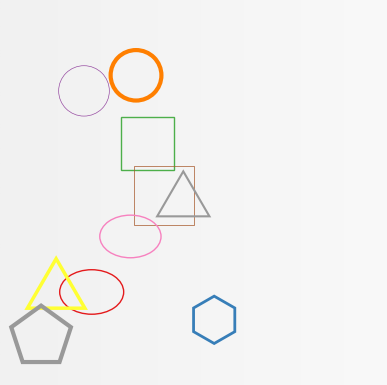[{"shape": "oval", "thickness": 1, "radius": 0.41, "center": [0.237, 0.242]}, {"shape": "hexagon", "thickness": 2, "radius": 0.31, "center": [0.553, 0.169]}, {"shape": "square", "thickness": 1, "radius": 0.35, "center": [0.381, 0.626]}, {"shape": "circle", "thickness": 0.5, "radius": 0.33, "center": [0.217, 0.764]}, {"shape": "circle", "thickness": 3, "radius": 0.33, "center": [0.351, 0.804]}, {"shape": "triangle", "thickness": 2.5, "radius": 0.43, "center": [0.145, 0.242]}, {"shape": "square", "thickness": 0.5, "radius": 0.38, "center": [0.424, 0.492]}, {"shape": "oval", "thickness": 1, "radius": 0.4, "center": [0.337, 0.386]}, {"shape": "triangle", "thickness": 1.5, "radius": 0.39, "center": [0.473, 0.477]}, {"shape": "pentagon", "thickness": 3, "radius": 0.4, "center": [0.106, 0.125]}]